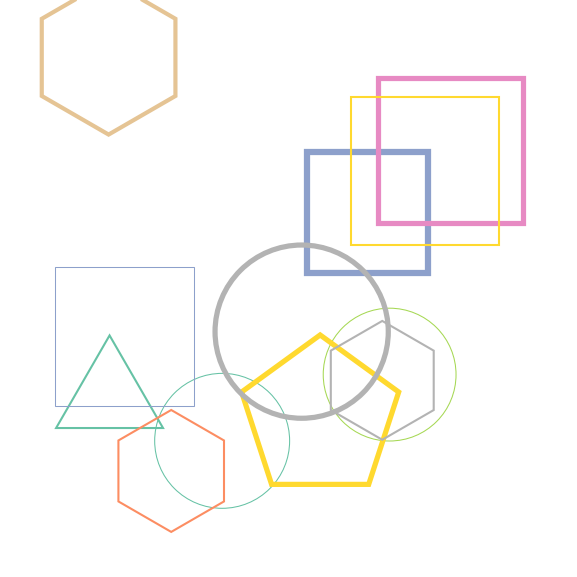[{"shape": "circle", "thickness": 0.5, "radius": 0.58, "center": [0.385, 0.236]}, {"shape": "triangle", "thickness": 1, "radius": 0.53, "center": [0.19, 0.311]}, {"shape": "hexagon", "thickness": 1, "radius": 0.53, "center": [0.296, 0.184]}, {"shape": "square", "thickness": 3, "radius": 0.52, "center": [0.637, 0.631]}, {"shape": "square", "thickness": 0.5, "radius": 0.6, "center": [0.216, 0.417]}, {"shape": "square", "thickness": 2.5, "radius": 0.63, "center": [0.78, 0.739]}, {"shape": "circle", "thickness": 0.5, "radius": 0.57, "center": [0.675, 0.35]}, {"shape": "square", "thickness": 1, "radius": 0.64, "center": [0.737, 0.703]}, {"shape": "pentagon", "thickness": 2.5, "radius": 0.72, "center": [0.554, 0.276]}, {"shape": "hexagon", "thickness": 2, "radius": 0.67, "center": [0.188, 0.9]}, {"shape": "hexagon", "thickness": 1, "radius": 0.51, "center": [0.662, 0.341]}, {"shape": "circle", "thickness": 2.5, "radius": 0.75, "center": [0.522, 0.425]}]